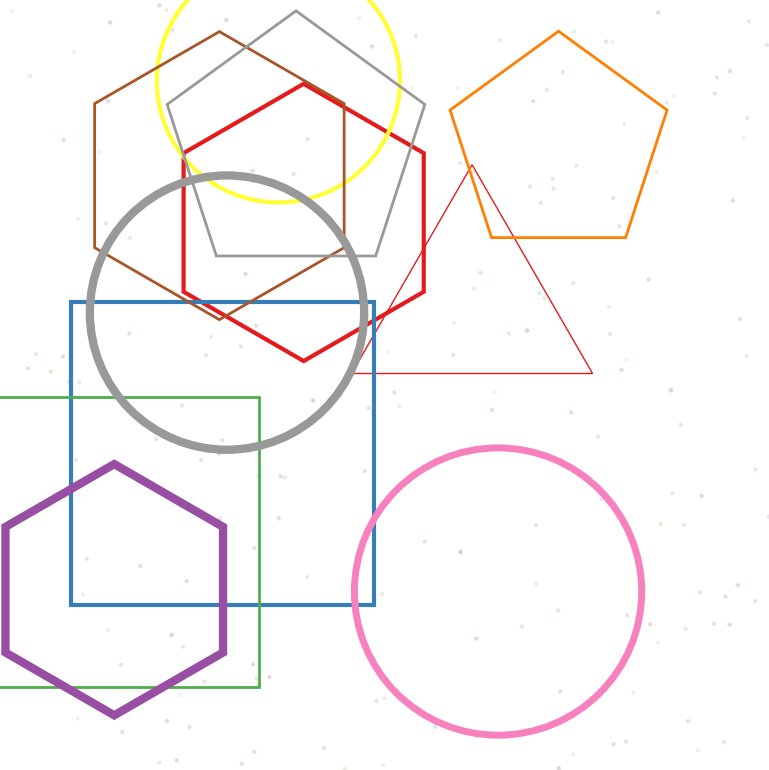[{"shape": "hexagon", "thickness": 1.5, "radius": 0.9, "center": [0.394, 0.711]}, {"shape": "triangle", "thickness": 0.5, "radius": 0.9, "center": [0.613, 0.605]}, {"shape": "square", "thickness": 1.5, "radius": 0.98, "center": [0.289, 0.411]}, {"shape": "square", "thickness": 1, "radius": 0.94, "center": [0.148, 0.296]}, {"shape": "hexagon", "thickness": 3, "radius": 0.82, "center": [0.148, 0.234]}, {"shape": "pentagon", "thickness": 1, "radius": 0.74, "center": [0.725, 0.811]}, {"shape": "circle", "thickness": 1.5, "radius": 0.79, "center": [0.362, 0.895]}, {"shape": "hexagon", "thickness": 1, "radius": 0.94, "center": [0.285, 0.772]}, {"shape": "circle", "thickness": 2.5, "radius": 0.93, "center": [0.647, 0.232]}, {"shape": "pentagon", "thickness": 1, "radius": 0.88, "center": [0.384, 0.81]}, {"shape": "circle", "thickness": 3, "radius": 0.89, "center": [0.295, 0.594]}]